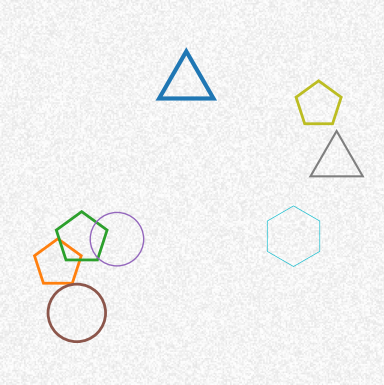[{"shape": "triangle", "thickness": 3, "radius": 0.41, "center": [0.484, 0.785]}, {"shape": "pentagon", "thickness": 2, "radius": 0.32, "center": [0.15, 0.316]}, {"shape": "pentagon", "thickness": 2, "radius": 0.35, "center": [0.212, 0.381]}, {"shape": "circle", "thickness": 1, "radius": 0.35, "center": [0.304, 0.379]}, {"shape": "circle", "thickness": 2, "radius": 0.37, "center": [0.199, 0.187]}, {"shape": "triangle", "thickness": 1.5, "radius": 0.39, "center": [0.874, 0.581]}, {"shape": "pentagon", "thickness": 2, "radius": 0.31, "center": [0.828, 0.728]}, {"shape": "hexagon", "thickness": 0.5, "radius": 0.39, "center": [0.762, 0.386]}]